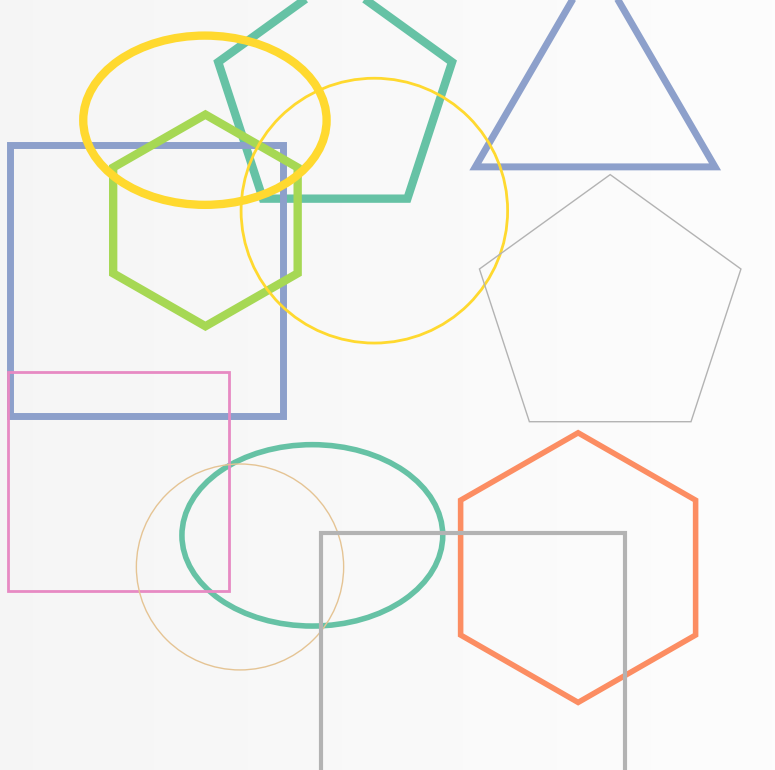[{"shape": "oval", "thickness": 2, "radius": 0.84, "center": [0.403, 0.305]}, {"shape": "pentagon", "thickness": 3, "radius": 0.79, "center": [0.432, 0.87]}, {"shape": "hexagon", "thickness": 2, "radius": 0.88, "center": [0.746, 0.263]}, {"shape": "triangle", "thickness": 2.5, "radius": 0.89, "center": [0.768, 0.873]}, {"shape": "square", "thickness": 2.5, "radius": 0.88, "center": [0.189, 0.636]}, {"shape": "square", "thickness": 1, "radius": 0.71, "center": [0.153, 0.375]}, {"shape": "hexagon", "thickness": 3, "radius": 0.69, "center": [0.265, 0.714]}, {"shape": "oval", "thickness": 3, "radius": 0.79, "center": [0.264, 0.844]}, {"shape": "circle", "thickness": 1, "radius": 0.86, "center": [0.483, 0.726]}, {"shape": "circle", "thickness": 0.5, "radius": 0.67, "center": [0.31, 0.264]}, {"shape": "square", "thickness": 1.5, "radius": 0.98, "center": [0.61, 0.111]}, {"shape": "pentagon", "thickness": 0.5, "radius": 0.89, "center": [0.787, 0.596]}]